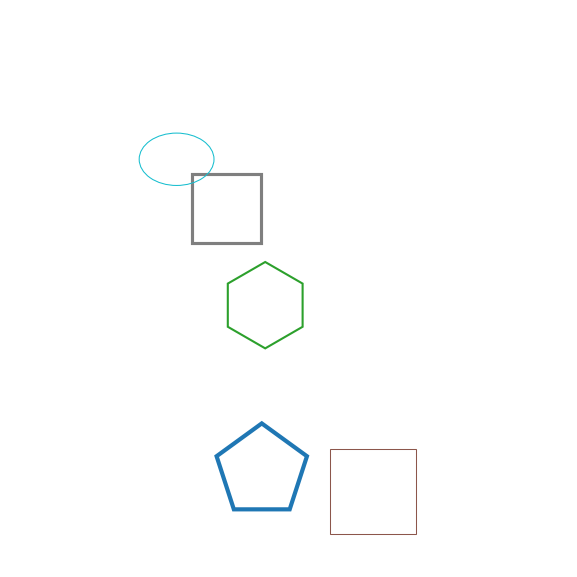[{"shape": "pentagon", "thickness": 2, "radius": 0.41, "center": [0.453, 0.184]}, {"shape": "hexagon", "thickness": 1, "radius": 0.37, "center": [0.459, 0.471]}, {"shape": "square", "thickness": 0.5, "radius": 0.37, "center": [0.646, 0.148]}, {"shape": "square", "thickness": 1.5, "radius": 0.3, "center": [0.392, 0.638]}, {"shape": "oval", "thickness": 0.5, "radius": 0.32, "center": [0.306, 0.723]}]